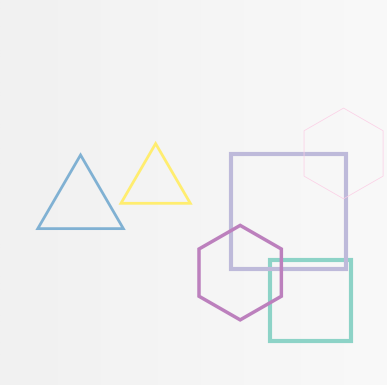[{"shape": "square", "thickness": 3, "radius": 0.52, "center": [0.802, 0.22]}, {"shape": "square", "thickness": 3, "radius": 0.75, "center": [0.745, 0.451]}, {"shape": "triangle", "thickness": 2, "radius": 0.64, "center": [0.208, 0.47]}, {"shape": "hexagon", "thickness": 0.5, "radius": 0.59, "center": [0.887, 0.601]}, {"shape": "hexagon", "thickness": 2.5, "radius": 0.61, "center": [0.62, 0.292]}, {"shape": "triangle", "thickness": 2, "radius": 0.52, "center": [0.402, 0.524]}]